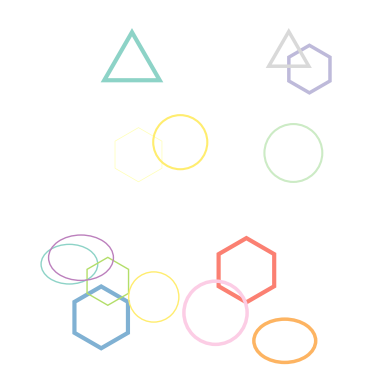[{"shape": "oval", "thickness": 1, "radius": 0.37, "center": [0.18, 0.314]}, {"shape": "triangle", "thickness": 3, "radius": 0.42, "center": [0.343, 0.833]}, {"shape": "hexagon", "thickness": 0.5, "radius": 0.35, "center": [0.36, 0.598]}, {"shape": "hexagon", "thickness": 2.5, "radius": 0.31, "center": [0.804, 0.821]}, {"shape": "hexagon", "thickness": 3, "radius": 0.42, "center": [0.64, 0.298]}, {"shape": "hexagon", "thickness": 3, "radius": 0.4, "center": [0.263, 0.176]}, {"shape": "oval", "thickness": 2.5, "radius": 0.4, "center": [0.74, 0.115]}, {"shape": "hexagon", "thickness": 1, "radius": 0.31, "center": [0.28, 0.269]}, {"shape": "circle", "thickness": 2.5, "radius": 0.41, "center": [0.56, 0.188]}, {"shape": "triangle", "thickness": 2.5, "radius": 0.3, "center": [0.75, 0.858]}, {"shape": "oval", "thickness": 1, "radius": 0.42, "center": [0.21, 0.331]}, {"shape": "circle", "thickness": 1.5, "radius": 0.38, "center": [0.762, 0.603]}, {"shape": "circle", "thickness": 1.5, "radius": 0.35, "center": [0.468, 0.631]}, {"shape": "circle", "thickness": 1, "radius": 0.33, "center": [0.399, 0.229]}]